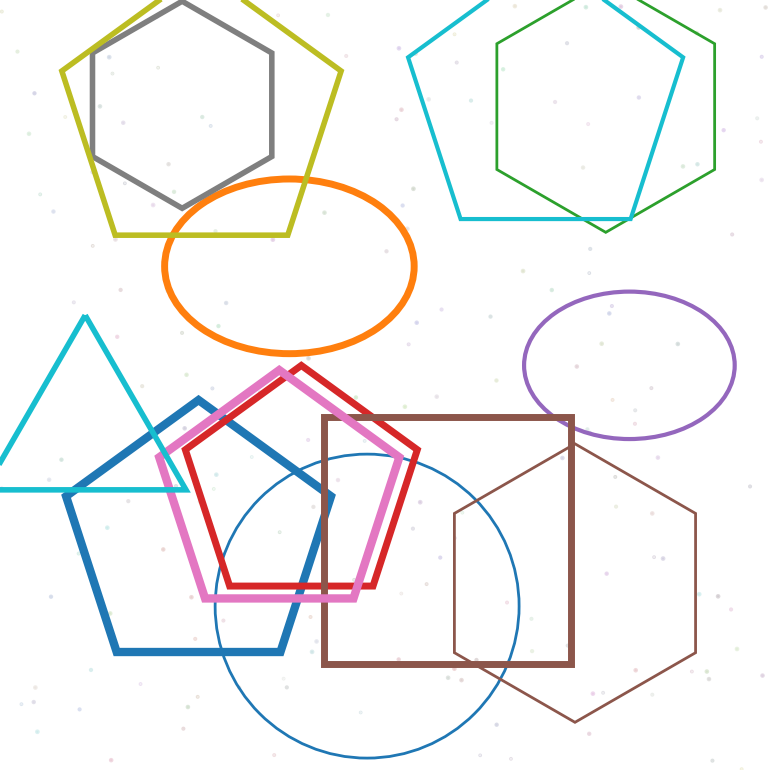[{"shape": "pentagon", "thickness": 3, "radius": 0.9, "center": [0.258, 0.3]}, {"shape": "circle", "thickness": 1, "radius": 0.99, "center": [0.477, 0.213]}, {"shape": "oval", "thickness": 2.5, "radius": 0.81, "center": [0.376, 0.654]}, {"shape": "hexagon", "thickness": 1, "radius": 0.82, "center": [0.787, 0.862]}, {"shape": "pentagon", "thickness": 2.5, "radius": 0.79, "center": [0.391, 0.367]}, {"shape": "oval", "thickness": 1.5, "radius": 0.68, "center": [0.817, 0.526]}, {"shape": "square", "thickness": 2.5, "radius": 0.8, "center": [0.581, 0.299]}, {"shape": "hexagon", "thickness": 1, "radius": 0.9, "center": [0.747, 0.243]}, {"shape": "pentagon", "thickness": 3, "radius": 0.82, "center": [0.363, 0.355]}, {"shape": "hexagon", "thickness": 2, "radius": 0.67, "center": [0.237, 0.864]}, {"shape": "pentagon", "thickness": 2, "radius": 0.95, "center": [0.262, 0.849]}, {"shape": "pentagon", "thickness": 1.5, "radius": 0.94, "center": [0.709, 0.867]}, {"shape": "triangle", "thickness": 2, "radius": 0.76, "center": [0.111, 0.439]}]